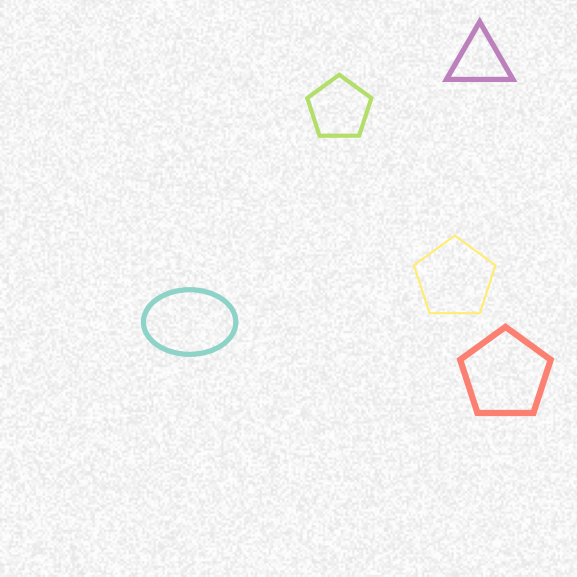[{"shape": "oval", "thickness": 2.5, "radius": 0.4, "center": [0.328, 0.441]}, {"shape": "pentagon", "thickness": 3, "radius": 0.41, "center": [0.875, 0.351]}, {"shape": "pentagon", "thickness": 2, "radius": 0.29, "center": [0.588, 0.811]}, {"shape": "triangle", "thickness": 2.5, "radius": 0.33, "center": [0.831, 0.895]}, {"shape": "pentagon", "thickness": 1, "radius": 0.37, "center": [0.787, 0.517]}]